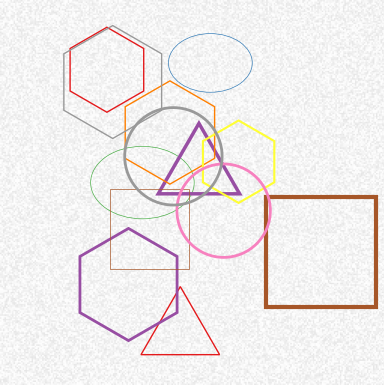[{"shape": "hexagon", "thickness": 1, "radius": 0.55, "center": [0.278, 0.819]}, {"shape": "triangle", "thickness": 1, "radius": 0.59, "center": [0.468, 0.138]}, {"shape": "oval", "thickness": 0.5, "radius": 0.54, "center": [0.546, 0.837]}, {"shape": "oval", "thickness": 0.5, "radius": 0.67, "center": [0.37, 0.526]}, {"shape": "triangle", "thickness": 2.5, "radius": 0.61, "center": [0.517, 0.558]}, {"shape": "hexagon", "thickness": 2, "radius": 0.73, "center": [0.334, 0.261]}, {"shape": "hexagon", "thickness": 1, "radius": 0.67, "center": [0.441, 0.656]}, {"shape": "hexagon", "thickness": 1.5, "radius": 0.54, "center": [0.62, 0.58]}, {"shape": "square", "thickness": 3, "radius": 0.72, "center": [0.834, 0.346]}, {"shape": "square", "thickness": 0.5, "radius": 0.52, "center": [0.388, 0.405]}, {"shape": "circle", "thickness": 2, "radius": 0.61, "center": [0.581, 0.453]}, {"shape": "circle", "thickness": 2, "radius": 0.63, "center": [0.45, 0.594]}, {"shape": "hexagon", "thickness": 1, "radius": 0.73, "center": [0.293, 0.787]}]